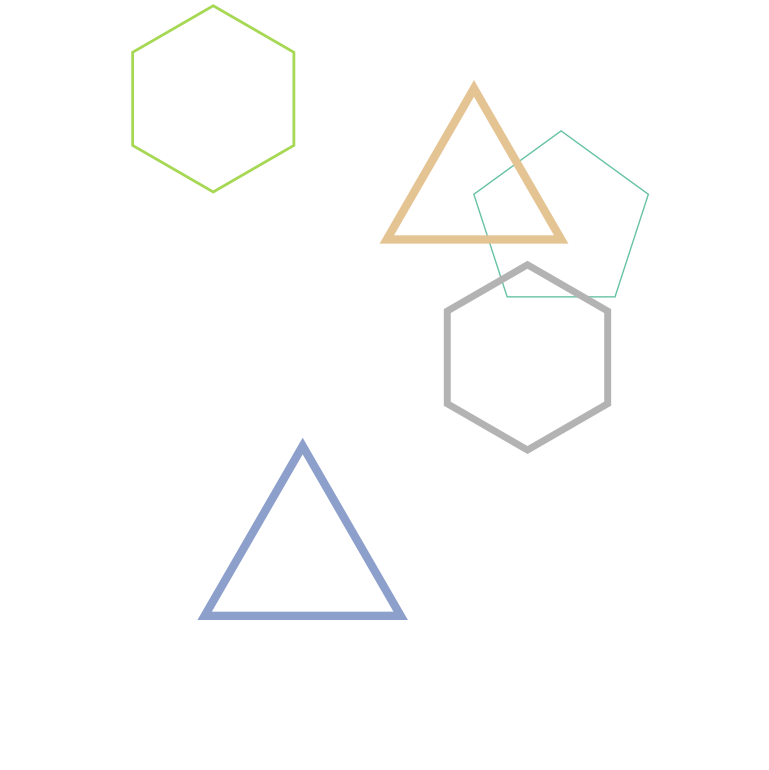[{"shape": "pentagon", "thickness": 0.5, "radius": 0.6, "center": [0.729, 0.711]}, {"shape": "triangle", "thickness": 3, "radius": 0.73, "center": [0.393, 0.274]}, {"shape": "hexagon", "thickness": 1, "radius": 0.6, "center": [0.277, 0.872]}, {"shape": "triangle", "thickness": 3, "radius": 0.65, "center": [0.616, 0.754]}, {"shape": "hexagon", "thickness": 2.5, "radius": 0.6, "center": [0.685, 0.536]}]